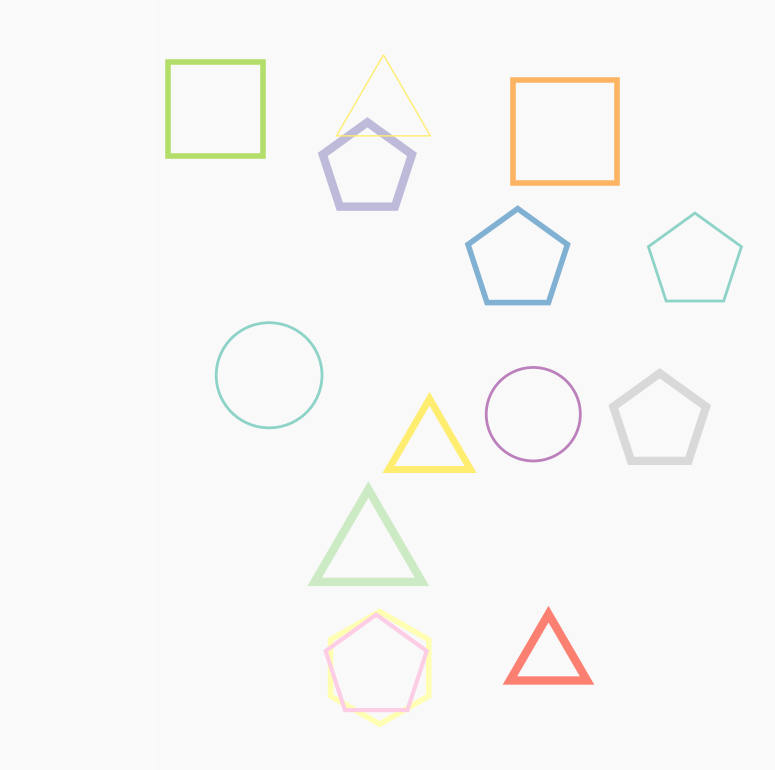[{"shape": "circle", "thickness": 1, "radius": 0.34, "center": [0.347, 0.513]}, {"shape": "pentagon", "thickness": 1, "radius": 0.32, "center": [0.897, 0.66]}, {"shape": "hexagon", "thickness": 2, "radius": 0.37, "center": [0.49, 0.133]}, {"shape": "pentagon", "thickness": 3, "radius": 0.3, "center": [0.474, 0.781]}, {"shape": "triangle", "thickness": 3, "radius": 0.29, "center": [0.708, 0.145]}, {"shape": "pentagon", "thickness": 2, "radius": 0.34, "center": [0.668, 0.662]}, {"shape": "square", "thickness": 2, "radius": 0.33, "center": [0.729, 0.829]}, {"shape": "square", "thickness": 2, "radius": 0.31, "center": [0.278, 0.858]}, {"shape": "pentagon", "thickness": 1.5, "radius": 0.34, "center": [0.485, 0.133]}, {"shape": "pentagon", "thickness": 3, "radius": 0.31, "center": [0.851, 0.452]}, {"shape": "circle", "thickness": 1, "radius": 0.3, "center": [0.688, 0.462]}, {"shape": "triangle", "thickness": 3, "radius": 0.4, "center": [0.475, 0.284]}, {"shape": "triangle", "thickness": 2.5, "radius": 0.31, "center": [0.554, 0.421]}, {"shape": "triangle", "thickness": 0.5, "radius": 0.35, "center": [0.495, 0.859]}]